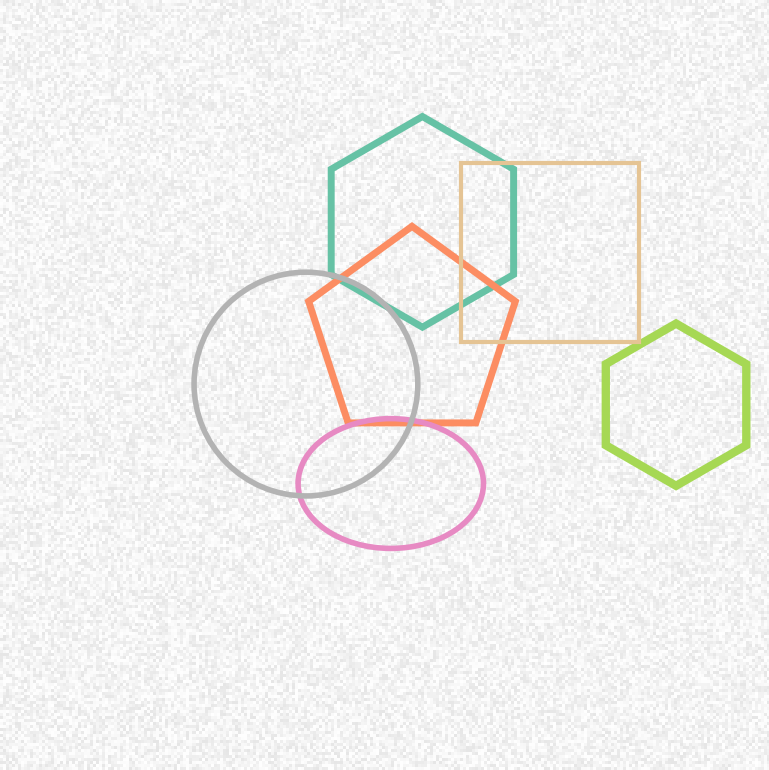[{"shape": "hexagon", "thickness": 2.5, "radius": 0.68, "center": [0.549, 0.712]}, {"shape": "pentagon", "thickness": 2.5, "radius": 0.71, "center": [0.535, 0.565]}, {"shape": "oval", "thickness": 2, "radius": 0.6, "center": [0.508, 0.372]}, {"shape": "hexagon", "thickness": 3, "radius": 0.53, "center": [0.878, 0.474]}, {"shape": "square", "thickness": 1.5, "radius": 0.58, "center": [0.714, 0.672]}, {"shape": "circle", "thickness": 2, "radius": 0.73, "center": [0.397, 0.501]}]